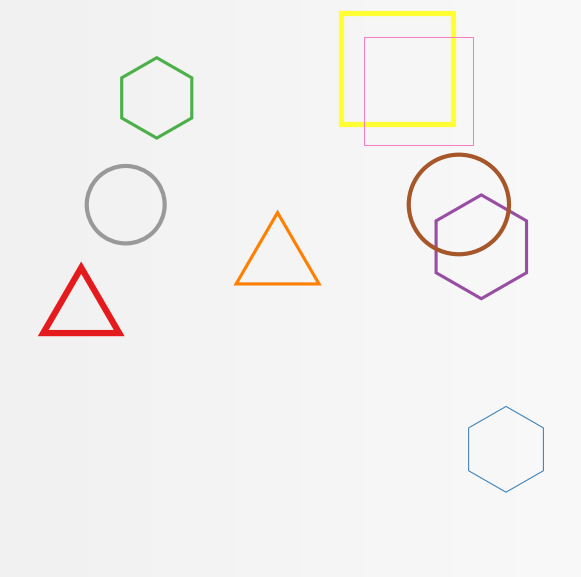[{"shape": "triangle", "thickness": 3, "radius": 0.38, "center": [0.14, 0.46]}, {"shape": "hexagon", "thickness": 0.5, "radius": 0.37, "center": [0.871, 0.221]}, {"shape": "hexagon", "thickness": 1.5, "radius": 0.35, "center": [0.27, 0.83]}, {"shape": "hexagon", "thickness": 1.5, "radius": 0.45, "center": [0.828, 0.572]}, {"shape": "triangle", "thickness": 1.5, "radius": 0.41, "center": [0.478, 0.549]}, {"shape": "square", "thickness": 2.5, "radius": 0.48, "center": [0.683, 0.881]}, {"shape": "circle", "thickness": 2, "radius": 0.43, "center": [0.789, 0.645]}, {"shape": "square", "thickness": 0.5, "radius": 0.47, "center": [0.72, 0.842]}, {"shape": "circle", "thickness": 2, "radius": 0.34, "center": [0.216, 0.645]}]